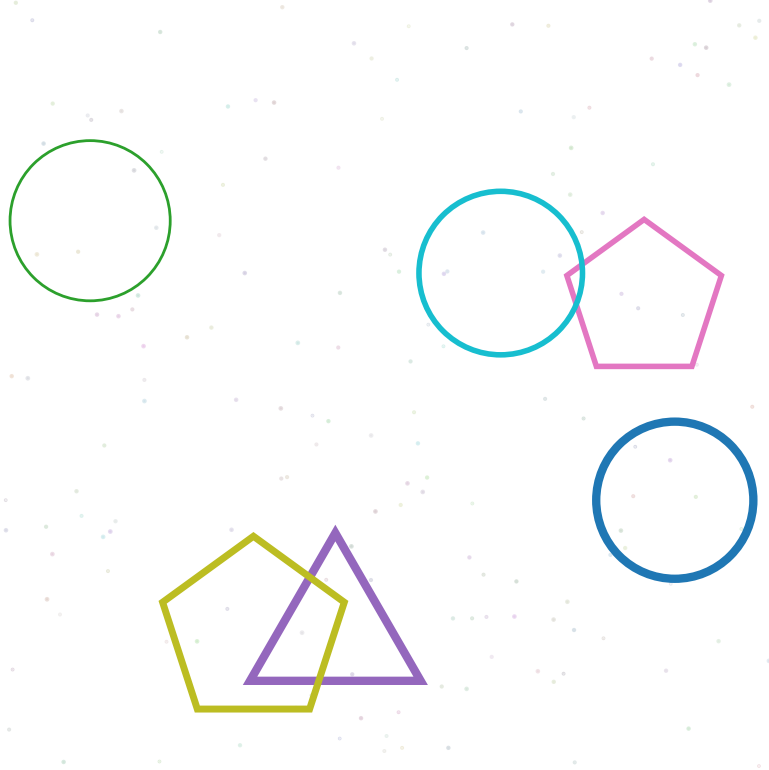[{"shape": "circle", "thickness": 3, "radius": 0.51, "center": [0.876, 0.35]}, {"shape": "circle", "thickness": 1, "radius": 0.52, "center": [0.117, 0.713]}, {"shape": "triangle", "thickness": 3, "radius": 0.64, "center": [0.436, 0.18]}, {"shape": "pentagon", "thickness": 2, "radius": 0.53, "center": [0.837, 0.61]}, {"shape": "pentagon", "thickness": 2.5, "radius": 0.62, "center": [0.329, 0.18]}, {"shape": "circle", "thickness": 2, "radius": 0.53, "center": [0.65, 0.645]}]